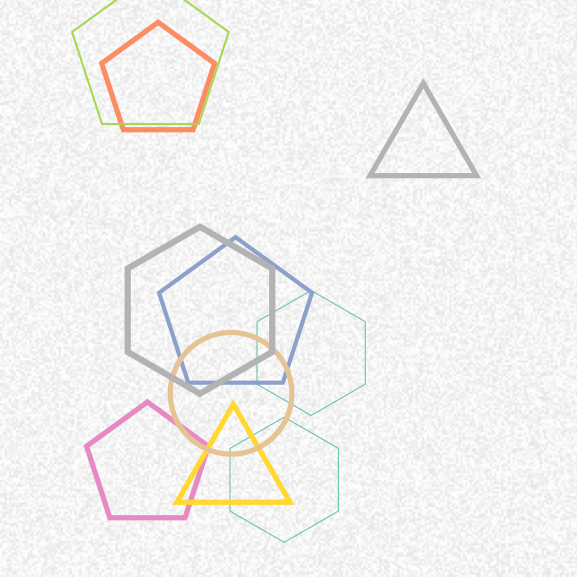[{"shape": "hexagon", "thickness": 0.5, "radius": 0.54, "center": [0.539, 0.388]}, {"shape": "hexagon", "thickness": 0.5, "radius": 0.54, "center": [0.492, 0.168]}, {"shape": "pentagon", "thickness": 2.5, "radius": 0.51, "center": [0.274, 0.858]}, {"shape": "pentagon", "thickness": 2, "radius": 0.7, "center": [0.408, 0.449]}, {"shape": "pentagon", "thickness": 2.5, "radius": 0.55, "center": [0.255, 0.192]}, {"shape": "pentagon", "thickness": 1, "radius": 0.71, "center": [0.26, 0.9]}, {"shape": "triangle", "thickness": 2.5, "radius": 0.57, "center": [0.404, 0.186]}, {"shape": "circle", "thickness": 2.5, "radius": 0.53, "center": [0.4, 0.318]}, {"shape": "triangle", "thickness": 2.5, "radius": 0.53, "center": [0.733, 0.748]}, {"shape": "hexagon", "thickness": 3, "radius": 0.72, "center": [0.346, 0.462]}]